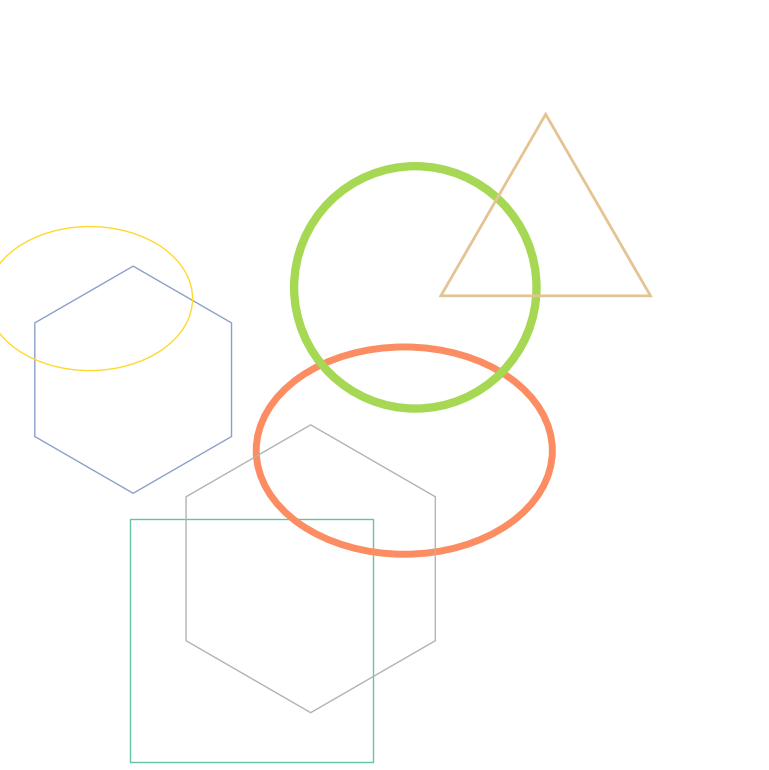[{"shape": "square", "thickness": 0.5, "radius": 0.79, "center": [0.327, 0.168]}, {"shape": "oval", "thickness": 2.5, "radius": 0.96, "center": [0.525, 0.415]}, {"shape": "hexagon", "thickness": 0.5, "radius": 0.74, "center": [0.173, 0.507]}, {"shape": "circle", "thickness": 3, "radius": 0.79, "center": [0.539, 0.627]}, {"shape": "oval", "thickness": 0.5, "radius": 0.67, "center": [0.116, 0.612]}, {"shape": "triangle", "thickness": 1, "radius": 0.79, "center": [0.709, 0.694]}, {"shape": "hexagon", "thickness": 0.5, "radius": 0.93, "center": [0.403, 0.261]}]